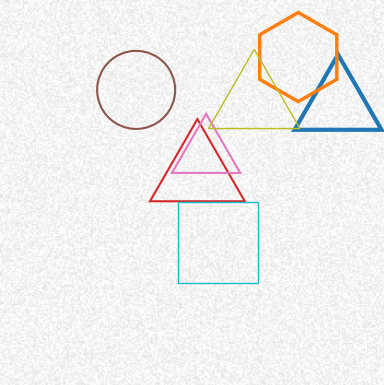[{"shape": "triangle", "thickness": 3, "radius": 0.65, "center": [0.878, 0.728]}, {"shape": "hexagon", "thickness": 2.5, "radius": 0.58, "center": [0.775, 0.852]}, {"shape": "triangle", "thickness": 1.5, "radius": 0.71, "center": [0.513, 0.548]}, {"shape": "circle", "thickness": 1.5, "radius": 0.51, "center": [0.354, 0.766]}, {"shape": "triangle", "thickness": 1.5, "radius": 0.51, "center": [0.535, 0.602]}, {"shape": "triangle", "thickness": 1, "radius": 0.69, "center": [0.66, 0.735]}, {"shape": "square", "thickness": 1, "radius": 0.52, "center": [0.566, 0.37]}]